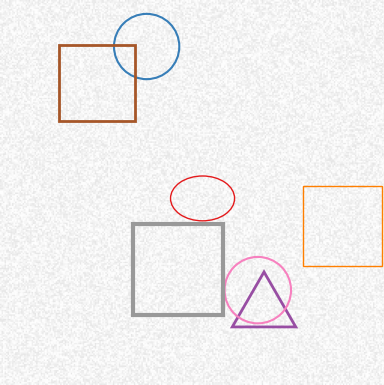[{"shape": "oval", "thickness": 1, "radius": 0.42, "center": [0.526, 0.485]}, {"shape": "circle", "thickness": 1.5, "radius": 0.42, "center": [0.381, 0.879]}, {"shape": "triangle", "thickness": 2, "radius": 0.48, "center": [0.686, 0.198]}, {"shape": "square", "thickness": 1, "radius": 0.52, "center": [0.89, 0.414]}, {"shape": "square", "thickness": 2, "radius": 0.49, "center": [0.252, 0.784]}, {"shape": "circle", "thickness": 1.5, "radius": 0.43, "center": [0.67, 0.246]}, {"shape": "square", "thickness": 3, "radius": 0.59, "center": [0.462, 0.3]}]